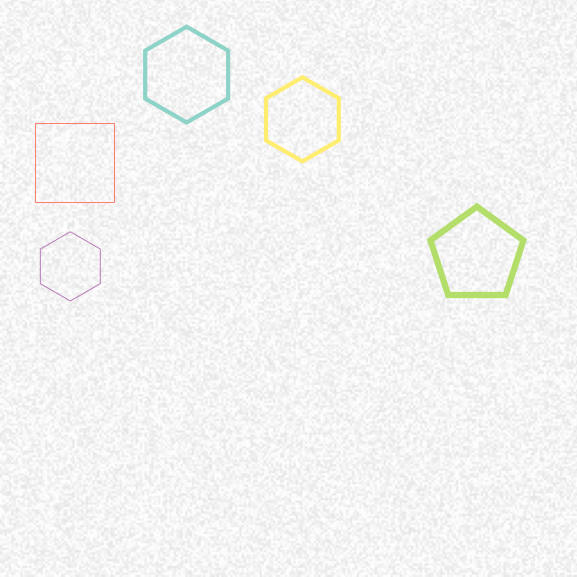[{"shape": "hexagon", "thickness": 2, "radius": 0.41, "center": [0.323, 0.87]}, {"shape": "square", "thickness": 0.5, "radius": 0.34, "center": [0.129, 0.718]}, {"shape": "pentagon", "thickness": 3, "radius": 0.42, "center": [0.826, 0.557]}, {"shape": "hexagon", "thickness": 0.5, "radius": 0.3, "center": [0.122, 0.538]}, {"shape": "hexagon", "thickness": 2, "radius": 0.36, "center": [0.524, 0.793]}]